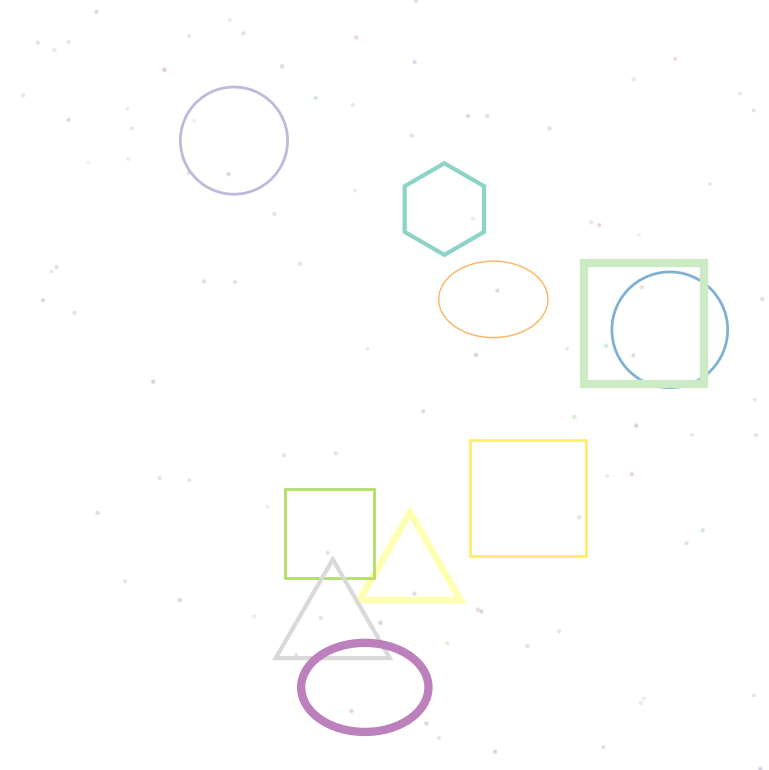[{"shape": "hexagon", "thickness": 1.5, "radius": 0.3, "center": [0.577, 0.728]}, {"shape": "triangle", "thickness": 2.5, "radius": 0.38, "center": [0.532, 0.259]}, {"shape": "circle", "thickness": 1, "radius": 0.35, "center": [0.304, 0.817]}, {"shape": "circle", "thickness": 1, "radius": 0.38, "center": [0.87, 0.572]}, {"shape": "oval", "thickness": 0.5, "radius": 0.35, "center": [0.641, 0.611]}, {"shape": "square", "thickness": 1, "radius": 0.29, "center": [0.428, 0.307]}, {"shape": "triangle", "thickness": 1.5, "radius": 0.43, "center": [0.432, 0.188]}, {"shape": "oval", "thickness": 3, "radius": 0.41, "center": [0.474, 0.107]}, {"shape": "square", "thickness": 3, "radius": 0.39, "center": [0.836, 0.58]}, {"shape": "square", "thickness": 1, "radius": 0.38, "center": [0.686, 0.353]}]